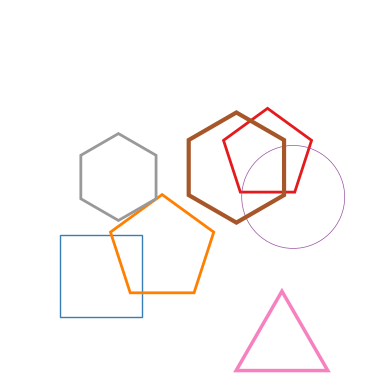[{"shape": "pentagon", "thickness": 2, "radius": 0.6, "center": [0.695, 0.598]}, {"shape": "square", "thickness": 1, "radius": 0.53, "center": [0.262, 0.283]}, {"shape": "circle", "thickness": 0.5, "radius": 0.67, "center": [0.762, 0.488]}, {"shape": "pentagon", "thickness": 2, "radius": 0.71, "center": [0.421, 0.354]}, {"shape": "hexagon", "thickness": 3, "radius": 0.71, "center": [0.614, 0.565]}, {"shape": "triangle", "thickness": 2.5, "radius": 0.69, "center": [0.732, 0.106]}, {"shape": "hexagon", "thickness": 2, "radius": 0.56, "center": [0.308, 0.54]}]